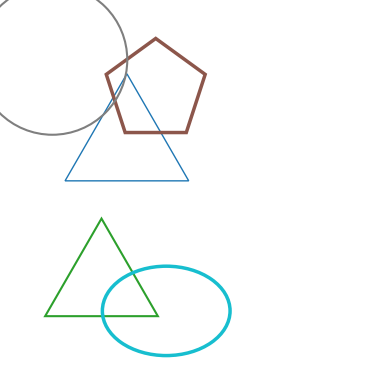[{"shape": "triangle", "thickness": 1, "radius": 0.93, "center": [0.33, 0.623]}, {"shape": "triangle", "thickness": 1.5, "radius": 0.85, "center": [0.264, 0.263]}, {"shape": "pentagon", "thickness": 2.5, "radius": 0.68, "center": [0.404, 0.765]}, {"shape": "circle", "thickness": 1.5, "radius": 0.97, "center": [0.136, 0.844]}, {"shape": "oval", "thickness": 2.5, "radius": 0.83, "center": [0.432, 0.193]}]